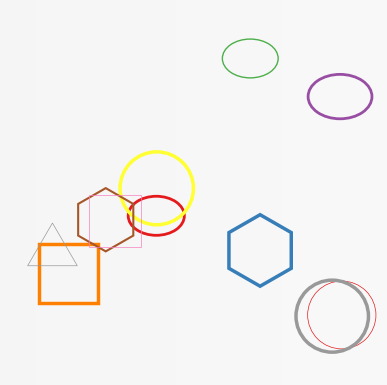[{"shape": "circle", "thickness": 0.5, "radius": 0.44, "center": [0.882, 0.182]}, {"shape": "oval", "thickness": 2, "radius": 0.36, "center": [0.403, 0.44]}, {"shape": "hexagon", "thickness": 2.5, "radius": 0.46, "center": [0.671, 0.349]}, {"shape": "oval", "thickness": 1, "radius": 0.36, "center": [0.646, 0.848]}, {"shape": "oval", "thickness": 2, "radius": 0.41, "center": [0.877, 0.749]}, {"shape": "square", "thickness": 2.5, "radius": 0.38, "center": [0.177, 0.29]}, {"shape": "circle", "thickness": 2.5, "radius": 0.47, "center": [0.404, 0.511]}, {"shape": "hexagon", "thickness": 1.5, "radius": 0.41, "center": [0.273, 0.429]}, {"shape": "square", "thickness": 0.5, "radius": 0.34, "center": [0.297, 0.425]}, {"shape": "triangle", "thickness": 0.5, "radius": 0.37, "center": [0.135, 0.347]}, {"shape": "circle", "thickness": 2.5, "radius": 0.47, "center": [0.857, 0.179]}]